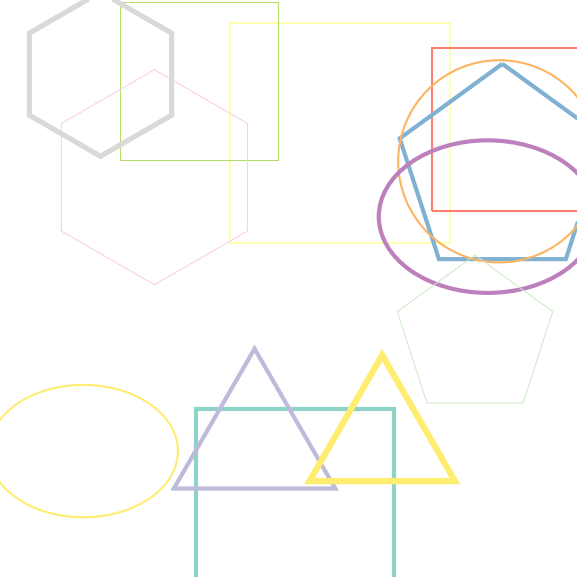[{"shape": "square", "thickness": 2, "radius": 0.86, "center": [0.511, 0.12]}, {"shape": "square", "thickness": 1, "radius": 0.95, "center": [0.589, 0.768]}, {"shape": "triangle", "thickness": 2, "radius": 0.81, "center": [0.441, 0.234]}, {"shape": "square", "thickness": 1, "radius": 0.71, "center": [0.89, 0.775]}, {"shape": "pentagon", "thickness": 2, "radius": 0.93, "center": [0.87, 0.702]}, {"shape": "circle", "thickness": 1, "radius": 0.88, "center": [0.865, 0.72]}, {"shape": "square", "thickness": 0.5, "radius": 0.68, "center": [0.344, 0.859]}, {"shape": "hexagon", "thickness": 0.5, "radius": 0.93, "center": [0.267, 0.692]}, {"shape": "hexagon", "thickness": 2.5, "radius": 0.71, "center": [0.174, 0.871]}, {"shape": "oval", "thickness": 2, "radius": 0.94, "center": [0.845, 0.624]}, {"shape": "pentagon", "thickness": 0.5, "radius": 0.71, "center": [0.823, 0.416]}, {"shape": "triangle", "thickness": 3, "radius": 0.73, "center": [0.662, 0.239]}, {"shape": "oval", "thickness": 1, "radius": 0.82, "center": [0.144, 0.218]}]